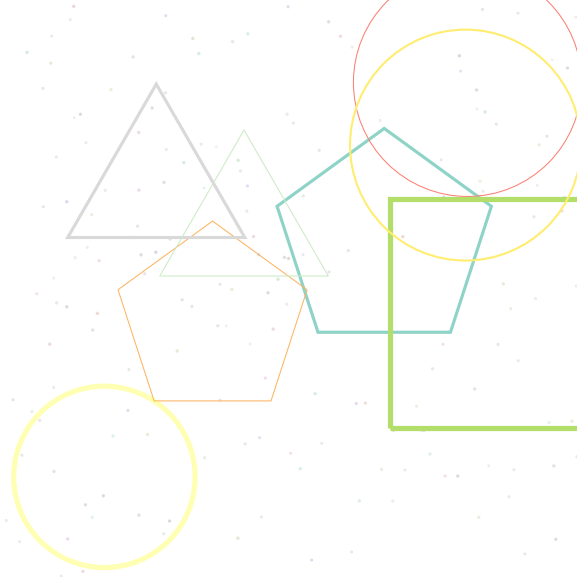[{"shape": "pentagon", "thickness": 1.5, "radius": 0.98, "center": [0.665, 0.582]}, {"shape": "circle", "thickness": 2.5, "radius": 0.79, "center": [0.181, 0.173]}, {"shape": "circle", "thickness": 0.5, "radius": 0.99, "center": [0.81, 0.857]}, {"shape": "pentagon", "thickness": 0.5, "radius": 0.86, "center": [0.368, 0.444]}, {"shape": "square", "thickness": 2.5, "radius": 0.99, "center": [0.875, 0.457]}, {"shape": "triangle", "thickness": 1.5, "radius": 0.89, "center": [0.271, 0.676]}, {"shape": "triangle", "thickness": 0.5, "radius": 0.84, "center": [0.423, 0.605]}, {"shape": "circle", "thickness": 1, "radius": 1.0, "center": [0.806, 0.748]}]